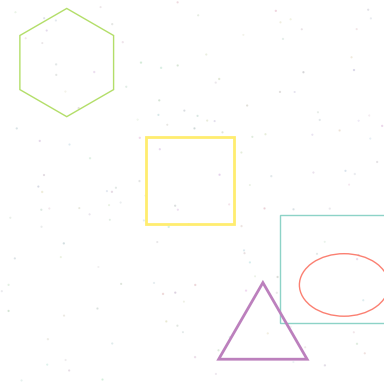[{"shape": "square", "thickness": 1, "radius": 0.7, "center": [0.868, 0.301]}, {"shape": "oval", "thickness": 1, "radius": 0.58, "center": [0.894, 0.26]}, {"shape": "hexagon", "thickness": 1, "radius": 0.7, "center": [0.173, 0.838]}, {"shape": "triangle", "thickness": 2, "radius": 0.66, "center": [0.683, 0.133]}, {"shape": "square", "thickness": 2, "radius": 0.57, "center": [0.494, 0.531]}]